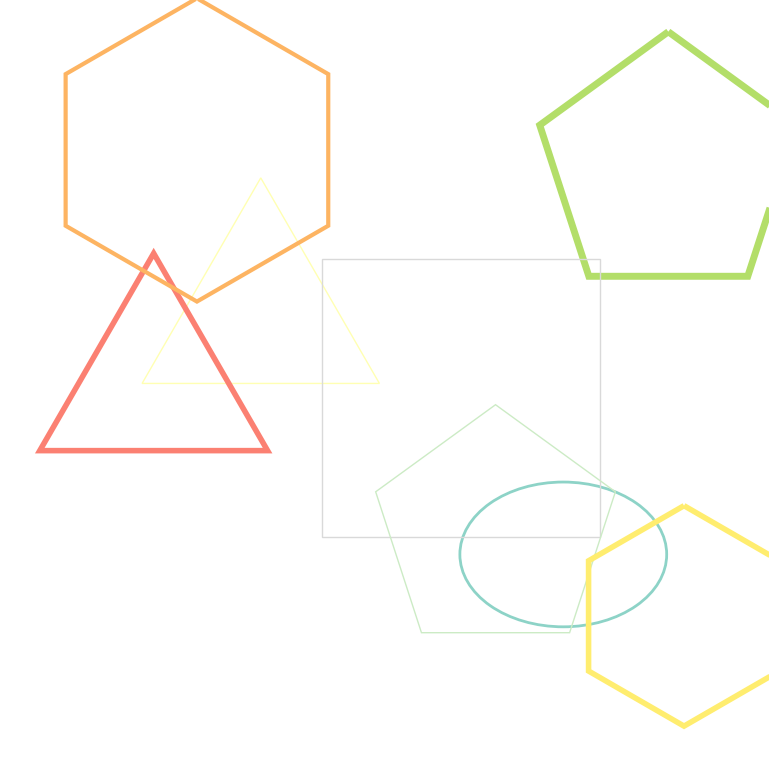[{"shape": "oval", "thickness": 1, "radius": 0.67, "center": [0.732, 0.28]}, {"shape": "triangle", "thickness": 0.5, "radius": 0.89, "center": [0.339, 0.591]}, {"shape": "triangle", "thickness": 2, "radius": 0.85, "center": [0.2, 0.5]}, {"shape": "hexagon", "thickness": 1.5, "radius": 0.98, "center": [0.256, 0.805]}, {"shape": "pentagon", "thickness": 2.5, "radius": 0.88, "center": [0.868, 0.783]}, {"shape": "square", "thickness": 0.5, "radius": 0.9, "center": [0.598, 0.483]}, {"shape": "pentagon", "thickness": 0.5, "radius": 0.82, "center": [0.644, 0.311]}, {"shape": "hexagon", "thickness": 2, "radius": 0.72, "center": [0.888, 0.2]}]